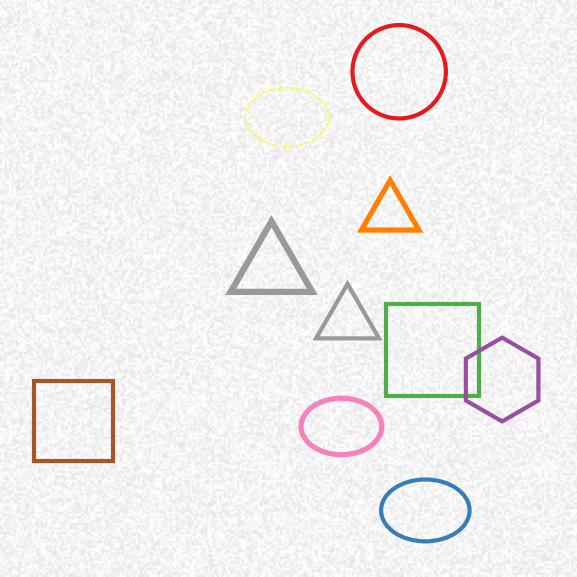[{"shape": "circle", "thickness": 2, "radius": 0.4, "center": [0.691, 0.875]}, {"shape": "oval", "thickness": 2, "radius": 0.38, "center": [0.737, 0.115]}, {"shape": "square", "thickness": 2, "radius": 0.4, "center": [0.749, 0.393]}, {"shape": "hexagon", "thickness": 2, "radius": 0.36, "center": [0.87, 0.342]}, {"shape": "triangle", "thickness": 2.5, "radius": 0.29, "center": [0.676, 0.63]}, {"shape": "oval", "thickness": 0.5, "radius": 0.36, "center": [0.497, 0.797]}, {"shape": "square", "thickness": 2, "radius": 0.35, "center": [0.127, 0.27]}, {"shape": "oval", "thickness": 2.5, "radius": 0.35, "center": [0.591, 0.261]}, {"shape": "triangle", "thickness": 3, "radius": 0.41, "center": [0.47, 0.534]}, {"shape": "triangle", "thickness": 2, "radius": 0.31, "center": [0.602, 0.445]}]